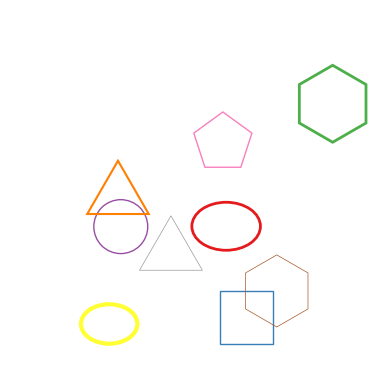[{"shape": "oval", "thickness": 2, "radius": 0.45, "center": [0.587, 0.412]}, {"shape": "square", "thickness": 1, "radius": 0.35, "center": [0.64, 0.175]}, {"shape": "hexagon", "thickness": 2, "radius": 0.5, "center": [0.864, 0.73]}, {"shape": "circle", "thickness": 1, "radius": 0.35, "center": [0.314, 0.411]}, {"shape": "triangle", "thickness": 1.5, "radius": 0.46, "center": [0.306, 0.49]}, {"shape": "oval", "thickness": 3, "radius": 0.37, "center": [0.284, 0.159]}, {"shape": "hexagon", "thickness": 0.5, "radius": 0.47, "center": [0.719, 0.244]}, {"shape": "pentagon", "thickness": 1, "radius": 0.4, "center": [0.579, 0.63]}, {"shape": "triangle", "thickness": 0.5, "radius": 0.47, "center": [0.444, 0.345]}]